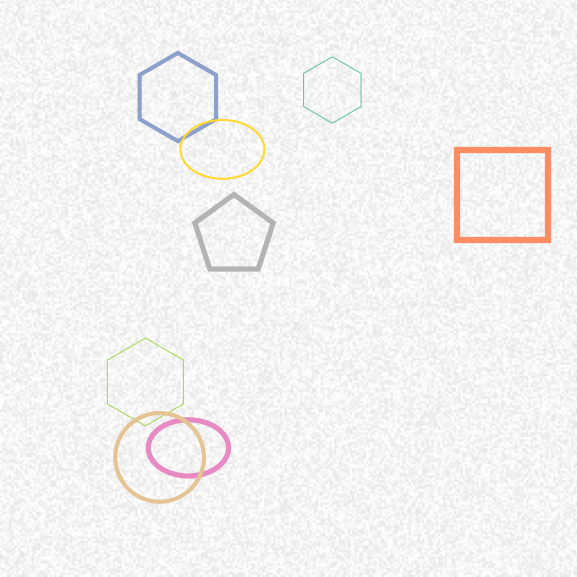[{"shape": "hexagon", "thickness": 0.5, "radius": 0.29, "center": [0.575, 0.843]}, {"shape": "square", "thickness": 3, "radius": 0.39, "center": [0.87, 0.661]}, {"shape": "hexagon", "thickness": 2, "radius": 0.38, "center": [0.308, 0.831]}, {"shape": "oval", "thickness": 2.5, "radius": 0.35, "center": [0.326, 0.224]}, {"shape": "hexagon", "thickness": 0.5, "radius": 0.38, "center": [0.252, 0.338]}, {"shape": "oval", "thickness": 1, "radius": 0.36, "center": [0.385, 0.74]}, {"shape": "circle", "thickness": 2, "radius": 0.38, "center": [0.276, 0.207]}, {"shape": "pentagon", "thickness": 2.5, "radius": 0.36, "center": [0.405, 0.591]}]